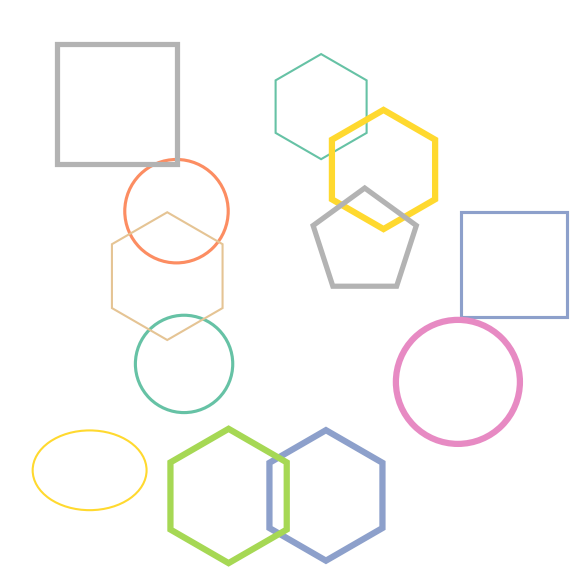[{"shape": "circle", "thickness": 1.5, "radius": 0.42, "center": [0.319, 0.369]}, {"shape": "hexagon", "thickness": 1, "radius": 0.45, "center": [0.556, 0.814]}, {"shape": "circle", "thickness": 1.5, "radius": 0.45, "center": [0.306, 0.633]}, {"shape": "hexagon", "thickness": 3, "radius": 0.56, "center": [0.564, 0.141]}, {"shape": "square", "thickness": 1.5, "radius": 0.46, "center": [0.89, 0.541]}, {"shape": "circle", "thickness": 3, "radius": 0.54, "center": [0.793, 0.338]}, {"shape": "hexagon", "thickness": 3, "radius": 0.58, "center": [0.396, 0.14]}, {"shape": "hexagon", "thickness": 3, "radius": 0.52, "center": [0.664, 0.706]}, {"shape": "oval", "thickness": 1, "radius": 0.49, "center": [0.155, 0.185]}, {"shape": "hexagon", "thickness": 1, "radius": 0.55, "center": [0.29, 0.521]}, {"shape": "square", "thickness": 2.5, "radius": 0.52, "center": [0.202, 0.819]}, {"shape": "pentagon", "thickness": 2.5, "radius": 0.47, "center": [0.632, 0.58]}]